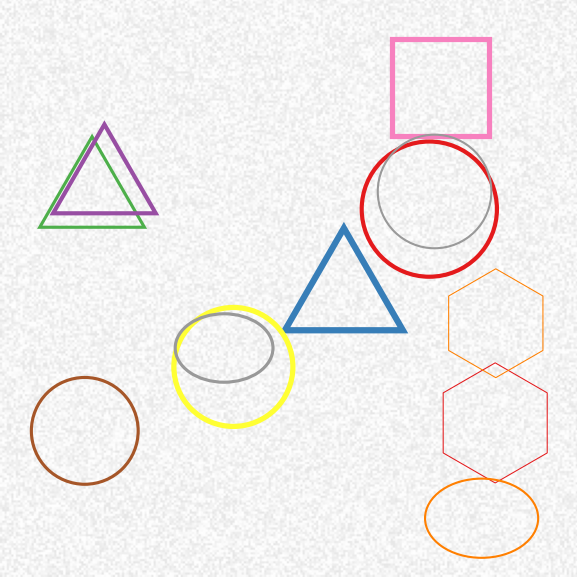[{"shape": "circle", "thickness": 2, "radius": 0.59, "center": [0.743, 0.637]}, {"shape": "hexagon", "thickness": 0.5, "radius": 0.52, "center": [0.857, 0.267]}, {"shape": "triangle", "thickness": 3, "radius": 0.59, "center": [0.595, 0.486]}, {"shape": "triangle", "thickness": 1.5, "radius": 0.52, "center": [0.159, 0.658]}, {"shape": "triangle", "thickness": 2, "radius": 0.51, "center": [0.181, 0.681]}, {"shape": "hexagon", "thickness": 0.5, "radius": 0.47, "center": [0.859, 0.439]}, {"shape": "oval", "thickness": 1, "radius": 0.49, "center": [0.834, 0.102]}, {"shape": "circle", "thickness": 2.5, "radius": 0.52, "center": [0.404, 0.364]}, {"shape": "circle", "thickness": 1.5, "radius": 0.46, "center": [0.147, 0.253]}, {"shape": "square", "thickness": 2.5, "radius": 0.42, "center": [0.762, 0.847]}, {"shape": "circle", "thickness": 1, "radius": 0.49, "center": [0.752, 0.668]}, {"shape": "oval", "thickness": 1.5, "radius": 0.42, "center": [0.388, 0.397]}]